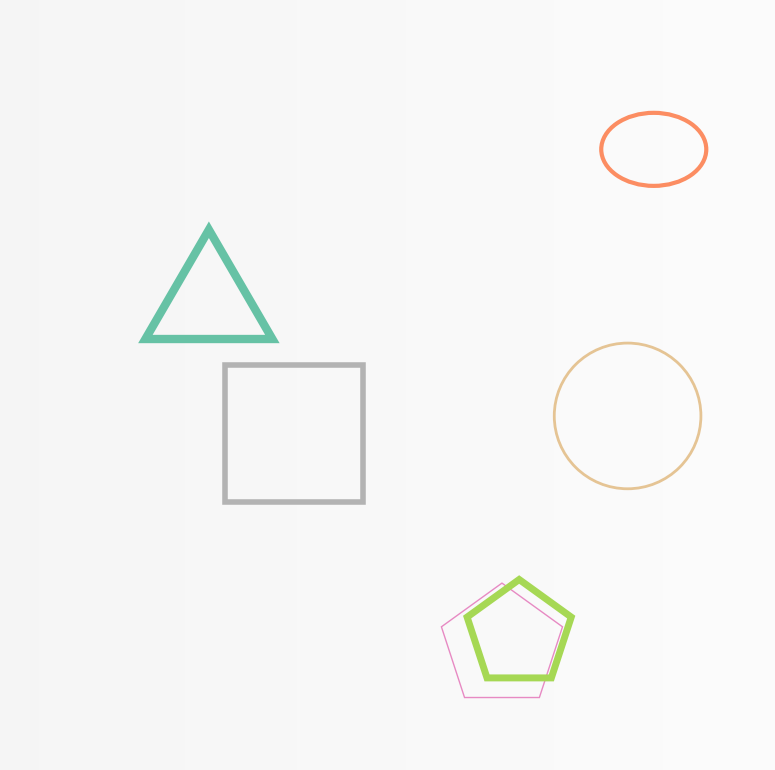[{"shape": "triangle", "thickness": 3, "radius": 0.47, "center": [0.27, 0.607]}, {"shape": "oval", "thickness": 1.5, "radius": 0.34, "center": [0.844, 0.806]}, {"shape": "pentagon", "thickness": 0.5, "radius": 0.41, "center": [0.648, 0.161]}, {"shape": "pentagon", "thickness": 2.5, "radius": 0.35, "center": [0.67, 0.177]}, {"shape": "circle", "thickness": 1, "radius": 0.47, "center": [0.81, 0.46]}, {"shape": "square", "thickness": 2, "radius": 0.45, "center": [0.38, 0.437]}]